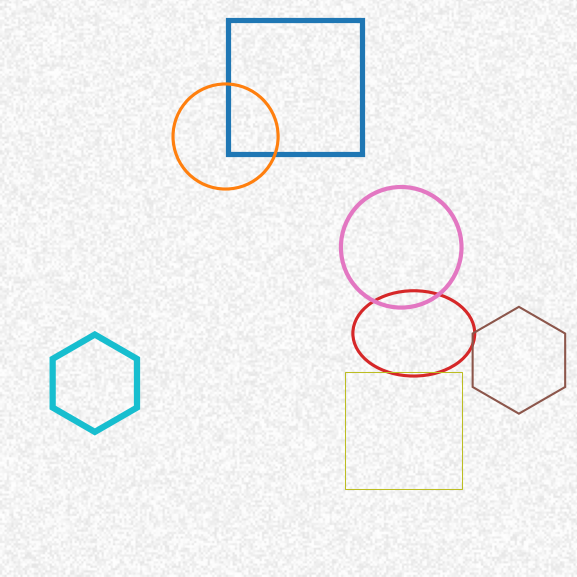[{"shape": "square", "thickness": 2.5, "radius": 0.58, "center": [0.51, 0.848]}, {"shape": "circle", "thickness": 1.5, "radius": 0.45, "center": [0.391, 0.763]}, {"shape": "oval", "thickness": 1.5, "radius": 0.53, "center": [0.717, 0.422]}, {"shape": "hexagon", "thickness": 1, "radius": 0.46, "center": [0.899, 0.375]}, {"shape": "circle", "thickness": 2, "radius": 0.52, "center": [0.695, 0.571]}, {"shape": "square", "thickness": 0.5, "radius": 0.51, "center": [0.699, 0.254]}, {"shape": "hexagon", "thickness": 3, "radius": 0.42, "center": [0.164, 0.336]}]